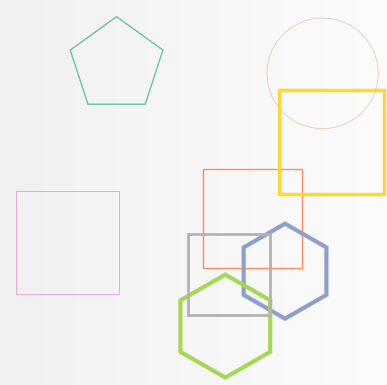[{"shape": "pentagon", "thickness": 1, "radius": 0.63, "center": [0.301, 0.831]}, {"shape": "square", "thickness": 1, "radius": 0.64, "center": [0.652, 0.432]}, {"shape": "hexagon", "thickness": 3, "radius": 0.62, "center": [0.736, 0.296]}, {"shape": "square", "thickness": 0.5, "radius": 0.67, "center": [0.174, 0.371]}, {"shape": "hexagon", "thickness": 3, "radius": 0.67, "center": [0.581, 0.153]}, {"shape": "square", "thickness": 2.5, "radius": 0.68, "center": [0.855, 0.631]}, {"shape": "circle", "thickness": 0.5, "radius": 0.72, "center": [0.833, 0.809]}, {"shape": "square", "thickness": 2, "radius": 0.53, "center": [0.591, 0.287]}]